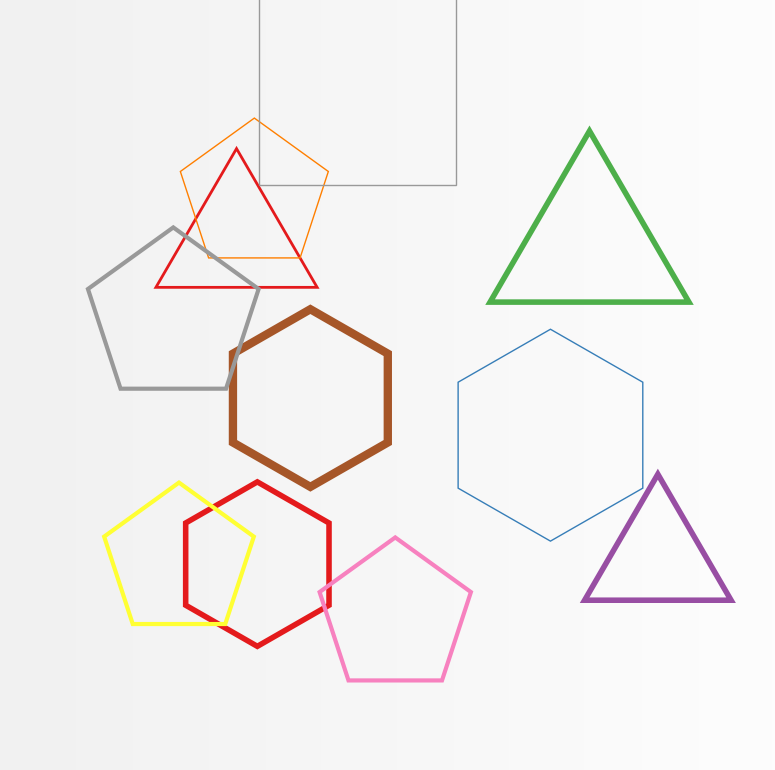[{"shape": "hexagon", "thickness": 2, "radius": 0.53, "center": [0.332, 0.267]}, {"shape": "triangle", "thickness": 1, "radius": 0.6, "center": [0.305, 0.687]}, {"shape": "hexagon", "thickness": 0.5, "radius": 0.69, "center": [0.71, 0.435]}, {"shape": "triangle", "thickness": 2, "radius": 0.74, "center": [0.761, 0.682]}, {"shape": "triangle", "thickness": 2, "radius": 0.55, "center": [0.849, 0.275]}, {"shape": "pentagon", "thickness": 0.5, "radius": 0.5, "center": [0.328, 0.746]}, {"shape": "pentagon", "thickness": 1.5, "radius": 0.51, "center": [0.231, 0.272]}, {"shape": "hexagon", "thickness": 3, "radius": 0.58, "center": [0.4, 0.483]}, {"shape": "pentagon", "thickness": 1.5, "radius": 0.51, "center": [0.51, 0.199]}, {"shape": "pentagon", "thickness": 1.5, "radius": 0.58, "center": [0.224, 0.589]}, {"shape": "square", "thickness": 0.5, "radius": 0.63, "center": [0.461, 0.886]}]